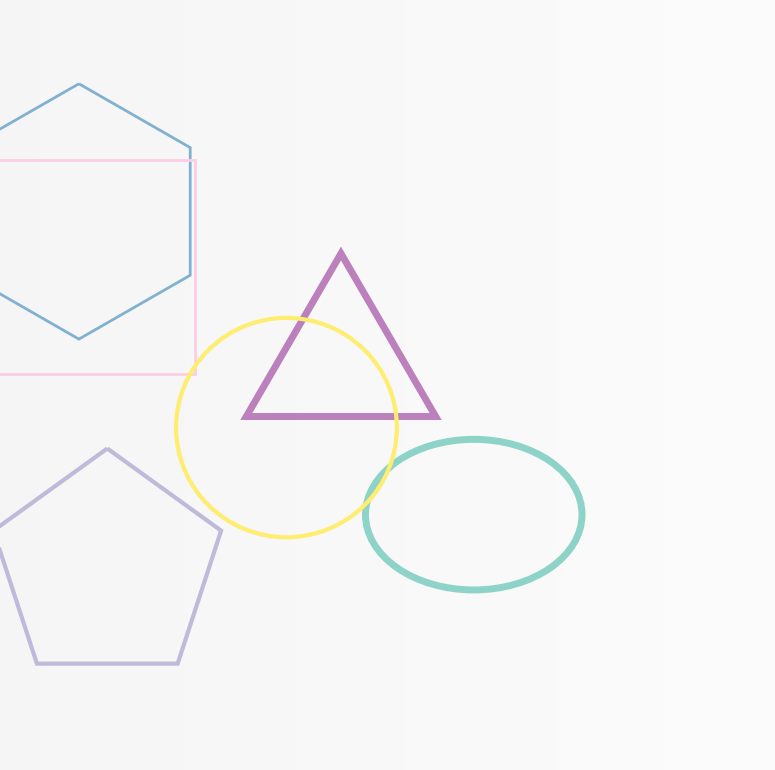[{"shape": "oval", "thickness": 2.5, "radius": 0.7, "center": [0.611, 0.332]}, {"shape": "pentagon", "thickness": 1.5, "radius": 0.77, "center": [0.138, 0.263]}, {"shape": "hexagon", "thickness": 1, "radius": 0.83, "center": [0.102, 0.725]}, {"shape": "square", "thickness": 1, "radius": 0.69, "center": [0.113, 0.653]}, {"shape": "triangle", "thickness": 2.5, "radius": 0.71, "center": [0.44, 0.53]}, {"shape": "circle", "thickness": 1.5, "radius": 0.71, "center": [0.37, 0.445]}]